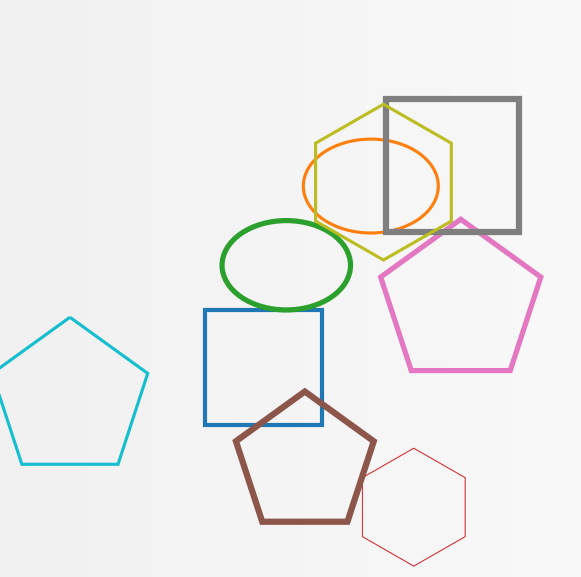[{"shape": "square", "thickness": 2, "radius": 0.5, "center": [0.453, 0.363]}, {"shape": "oval", "thickness": 1.5, "radius": 0.58, "center": [0.638, 0.677]}, {"shape": "oval", "thickness": 2.5, "radius": 0.55, "center": [0.493, 0.54]}, {"shape": "hexagon", "thickness": 0.5, "radius": 0.51, "center": [0.712, 0.121]}, {"shape": "pentagon", "thickness": 3, "radius": 0.62, "center": [0.524, 0.197]}, {"shape": "pentagon", "thickness": 2.5, "radius": 0.72, "center": [0.793, 0.475]}, {"shape": "square", "thickness": 3, "radius": 0.58, "center": [0.778, 0.712]}, {"shape": "hexagon", "thickness": 1.5, "radius": 0.67, "center": [0.66, 0.684]}, {"shape": "pentagon", "thickness": 1.5, "radius": 0.7, "center": [0.12, 0.309]}]